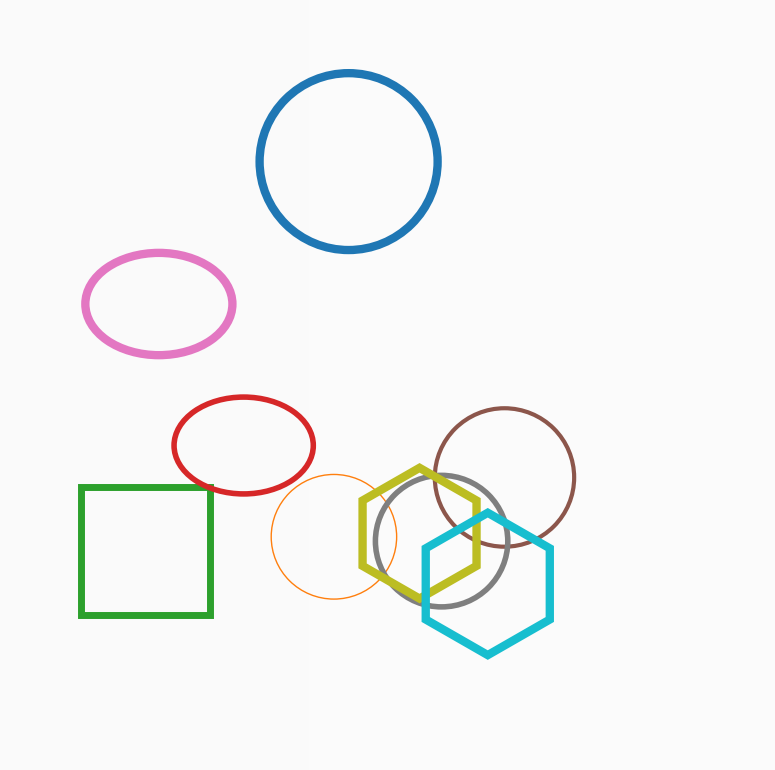[{"shape": "circle", "thickness": 3, "radius": 0.57, "center": [0.45, 0.79]}, {"shape": "circle", "thickness": 0.5, "radius": 0.4, "center": [0.431, 0.303]}, {"shape": "square", "thickness": 2.5, "radius": 0.41, "center": [0.188, 0.285]}, {"shape": "oval", "thickness": 2, "radius": 0.45, "center": [0.314, 0.421]}, {"shape": "circle", "thickness": 1.5, "radius": 0.45, "center": [0.651, 0.38]}, {"shape": "oval", "thickness": 3, "radius": 0.47, "center": [0.205, 0.605]}, {"shape": "circle", "thickness": 2, "radius": 0.43, "center": [0.57, 0.297]}, {"shape": "hexagon", "thickness": 3, "radius": 0.42, "center": [0.541, 0.308]}, {"shape": "hexagon", "thickness": 3, "radius": 0.46, "center": [0.629, 0.242]}]